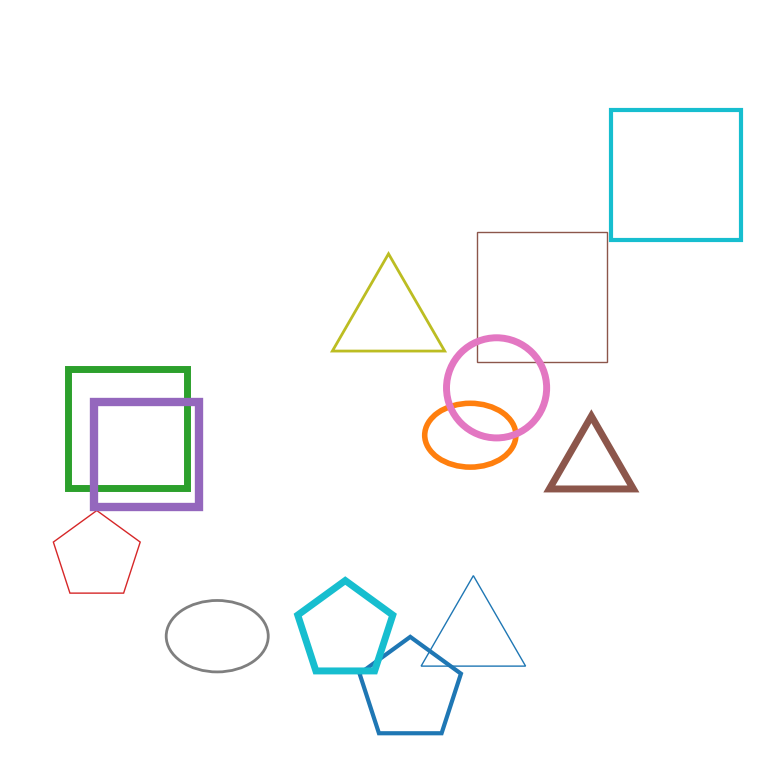[{"shape": "triangle", "thickness": 0.5, "radius": 0.39, "center": [0.615, 0.174]}, {"shape": "pentagon", "thickness": 1.5, "radius": 0.35, "center": [0.533, 0.104]}, {"shape": "oval", "thickness": 2, "radius": 0.3, "center": [0.611, 0.435]}, {"shape": "square", "thickness": 2.5, "radius": 0.39, "center": [0.166, 0.444]}, {"shape": "pentagon", "thickness": 0.5, "radius": 0.3, "center": [0.126, 0.278]}, {"shape": "square", "thickness": 3, "radius": 0.34, "center": [0.19, 0.409]}, {"shape": "triangle", "thickness": 2.5, "radius": 0.32, "center": [0.768, 0.396]}, {"shape": "square", "thickness": 0.5, "radius": 0.42, "center": [0.704, 0.614]}, {"shape": "circle", "thickness": 2.5, "radius": 0.33, "center": [0.645, 0.496]}, {"shape": "oval", "thickness": 1, "radius": 0.33, "center": [0.282, 0.174]}, {"shape": "triangle", "thickness": 1, "radius": 0.42, "center": [0.505, 0.586]}, {"shape": "square", "thickness": 1.5, "radius": 0.42, "center": [0.878, 0.772]}, {"shape": "pentagon", "thickness": 2.5, "radius": 0.32, "center": [0.448, 0.181]}]